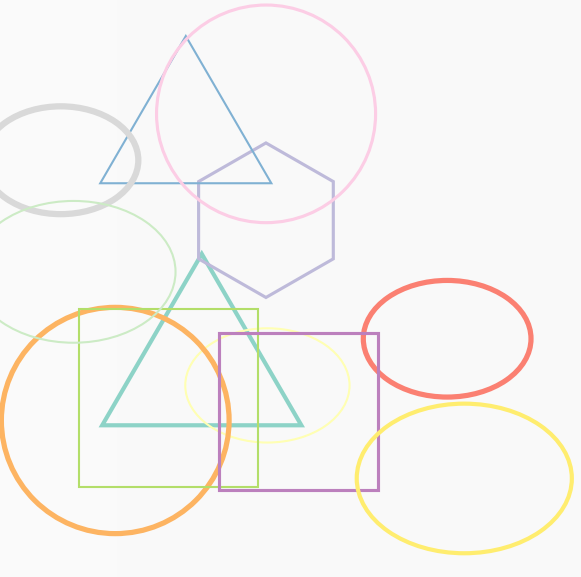[{"shape": "triangle", "thickness": 2, "radius": 0.99, "center": [0.347, 0.362]}, {"shape": "oval", "thickness": 1, "radius": 0.71, "center": [0.46, 0.332]}, {"shape": "hexagon", "thickness": 1.5, "radius": 0.67, "center": [0.458, 0.618]}, {"shape": "oval", "thickness": 2.5, "radius": 0.72, "center": [0.769, 0.413]}, {"shape": "triangle", "thickness": 1, "radius": 0.85, "center": [0.32, 0.767]}, {"shape": "circle", "thickness": 2.5, "radius": 0.98, "center": [0.198, 0.271]}, {"shape": "square", "thickness": 1, "radius": 0.77, "center": [0.29, 0.31]}, {"shape": "circle", "thickness": 1.5, "radius": 0.94, "center": [0.458, 0.802]}, {"shape": "oval", "thickness": 3, "radius": 0.67, "center": [0.105, 0.722]}, {"shape": "square", "thickness": 1.5, "radius": 0.68, "center": [0.513, 0.286]}, {"shape": "oval", "thickness": 1, "radius": 0.88, "center": [0.127, 0.528]}, {"shape": "oval", "thickness": 2, "radius": 0.93, "center": [0.799, 0.171]}]